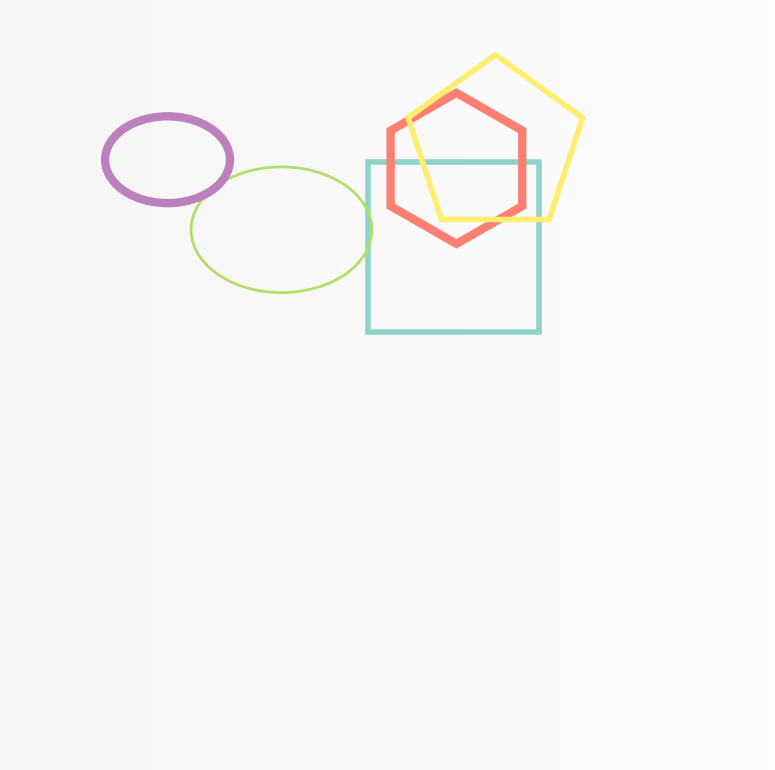[{"shape": "square", "thickness": 2, "radius": 0.55, "center": [0.585, 0.679]}, {"shape": "hexagon", "thickness": 3, "radius": 0.49, "center": [0.589, 0.781]}, {"shape": "oval", "thickness": 1, "radius": 0.58, "center": [0.363, 0.702]}, {"shape": "oval", "thickness": 3, "radius": 0.4, "center": [0.216, 0.793]}, {"shape": "pentagon", "thickness": 2, "radius": 0.59, "center": [0.639, 0.811]}]